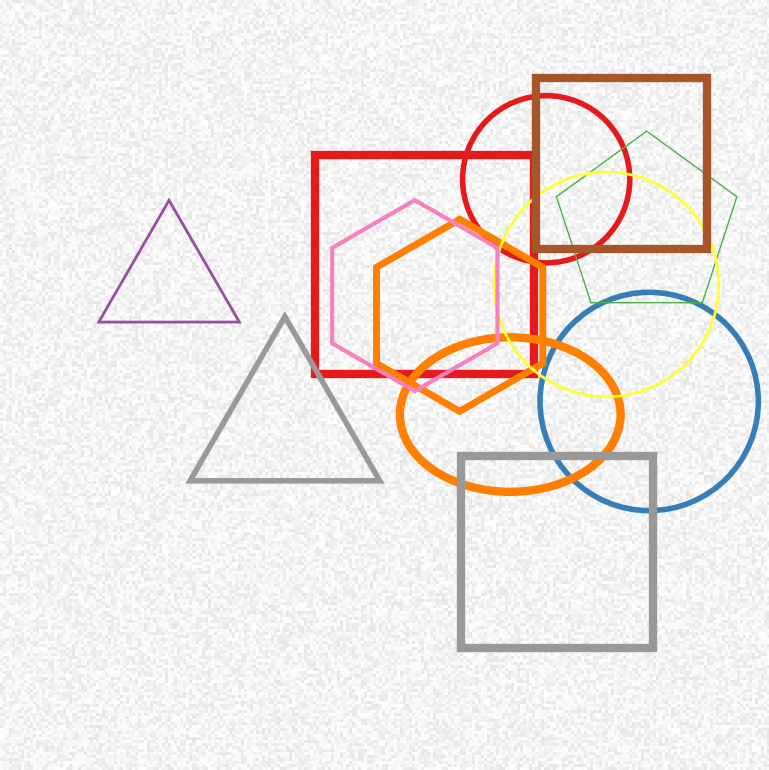[{"shape": "circle", "thickness": 2, "radius": 0.54, "center": [0.709, 0.767]}, {"shape": "square", "thickness": 3, "radius": 0.71, "center": [0.551, 0.657]}, {"shape": "circle", "thickness": 2, "radius": 0.71, "center": [0.843, 0.479]}, {"shape": "pentagon", "thickness": 0.5, "radius": 0.62, "center": [0.84, 0.707]}, {"shape": "triangle", "thickness": 1, "radius": 0.53, "center": [0.22, 0.634]}, {"shape": "hexagon", "thickness": 2.5, "radius": 0.62, "center": [0.597, 0.59]}, {"shape": "oval", "thickness": 3, "radius": 0.72, "center": [0.663, 0.462]}, {"shape": "circle", "thickness": 1, "radius": 0.73, "center": [0.788, 0.631]}, {"shape": "square", "thickness": 3, "radius": 0.56, "center": [0.808, 0.788]}, {"shape": "hexagon", "thickness": 1.5, "radius": 0.62, "center": [0.539, 0.616]}, {"shape": "triangle", "thickness": 2, "radius": 0.71, "center": [0.37, 0.447]}, {"shape": "square", "thickness": 3, "radius": 0.62, "center": [0.723, 0.283]}]